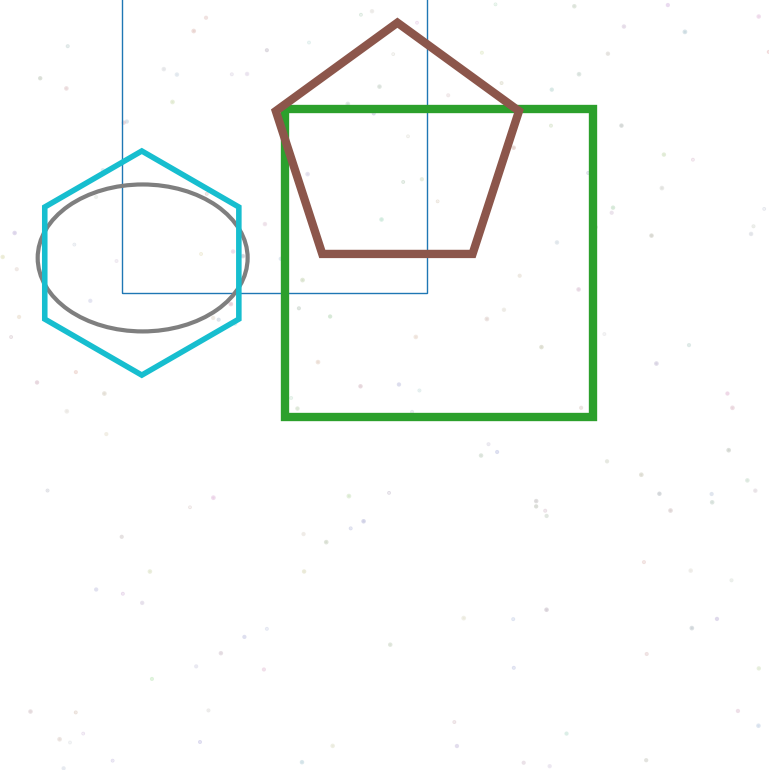[{"shape": "square", "thickness": 0.5, "radius": 0.99, "center": [0.357, 0.817]}, {"shape": "square", "thickness": 3, "radius": 1.0, "center": [0.57, 0.658]}, {"shape": "pentagon", "thickness": 3, "radius": 0.83, "center": [0.516, 0.805]}, {"shape": "oval", "thickness": 1.5, "radius": 0.68, "center": [0.185, 0.665]}, {"shape": "hexagon", "thickness": 2, "radius": 0.73, "center": [0.184, 0.658]}]